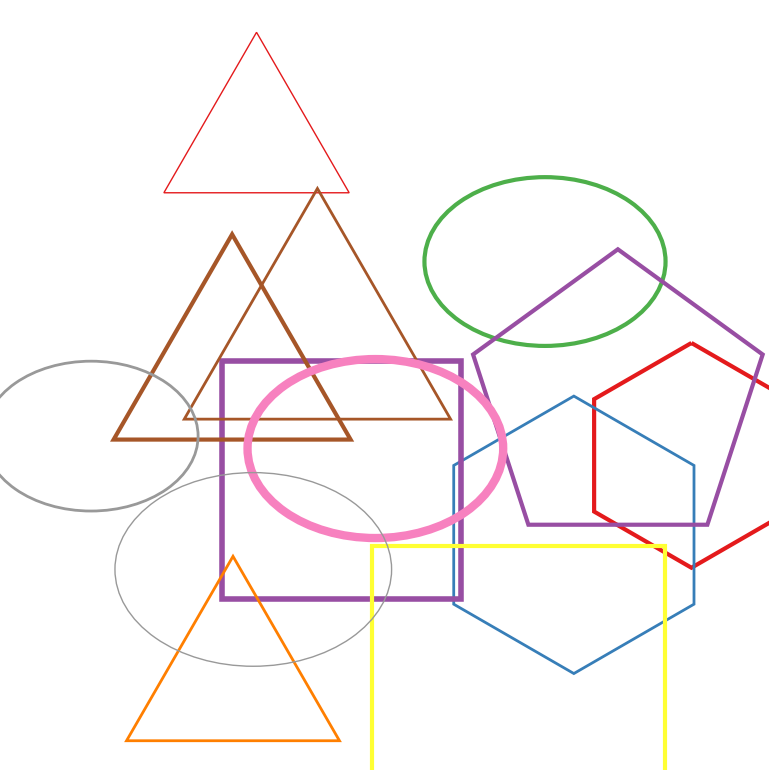[{"shape": "hexagon", "thickness": 1.5, "radius": 0.73, "center": [0.898, 0.409]}, {"shape": "triangle", "thickness": 0.5, "radius": 0.69, "center": [0.333, 0.819]}, {"shape": "hexagon", "thickness": 1, "radius": 0.9, "center": [0.745, 0.305]}, {"shape": "oval", "thickness": 1.5, "radius": 0.78, "center": [0.708, 0.66]}, {"shape": "pentagon", "thickness": 1.5, "radius": 0.99, "center": [0.802, 0.479]}, {"shape": "square", "thickness": 2, "radius": 0.78, "center": [0.444, 0.377]}, {"shape": "triangle", "thickness": 1, "radius": 0.8, "center": [0.303, 0.118]}, {"shape": "square", "thickness": 1.5, "radius": 0.95, "center": [0.674, 0.101]}, {"shape": "triangle", "thickness": 1.5, "radius": 0.89, "center": [0.301, 0.518]}, {"shape": "triangle", "thickness": 1, "radius": 1.0, "center": [0.412, 0.556]}, {"shape": "oval", "thickness": 3, "radius": 0.83, "center": [0.487, 0.417]}, {"shape": "oval", "thickness": 1, "radius": 0.69, "center": [0.118, 0.434]}, {"shape": "oval", "thickness": 0.5, "radius": 0.9, "center": [0.329, 0.26]}]